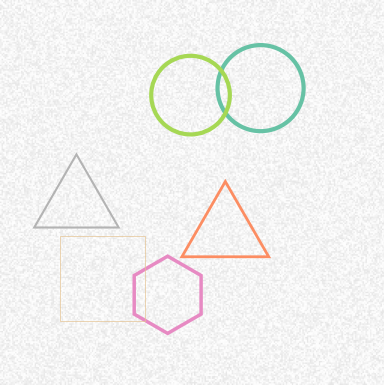[{"shape": "circle", "thickness": 3, "radius": 0.56, "center": [0.677, 0.771]}, {"shape": "triangle", "thickness": 2, "radius": 0.65, "center": [0.585, 0.398]}, {"shape": "hexagon", "thickness": 2.5, "radius": 0.5, "center": [0.435, 0.234]}, {"shape": "circle", "thickness": 3, "radius": 0.51, "center": [0.495, 0.753]}, {"shape": "square", "thickness": 0.5, "radius": 0.55, "center": [0.267, 0.277]}, {"shape": "triangle", "thickness": 1.5, "radius": 0.63, "center": [0.199, 0.472]}]